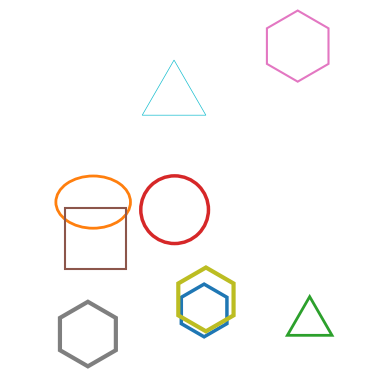[{"shape": "hexagon", "thickness": 2.5, "radius": 0.34, "center": [0.53, 0.194]}, {"shape": "oval", "thickness": 2, "radius": 0.48, "center": [0.242, 0.475]}, {"shape": "triangle", "thickness": 2, "radius": 0.33, "center": [0.804, 0.163]}, {"shape": "circle", "thickness": 2.5, "radius": 0.44, "center": [0.454, 0.455]}, {"shape": "square", "thickness": 1.5, "radius": 0.4, "center": [0.248, 0.38]}, {"shape": "hexagon", "thickness": 1.5, "radius": 0.46, "center": [0.773, 0.88]}, {"shape": "hexagon", "thickness": 3, "radius": 0.42, "center": [0.228, 0.132]}, {"shape": "hexagon", "thickness": 3, "radius": 0.41, "center": [0.535, 0.222]}, {"shape": "triangle", "thickness": 0.5, "radius": 0.48, "center": [0.452, 0.749]}]